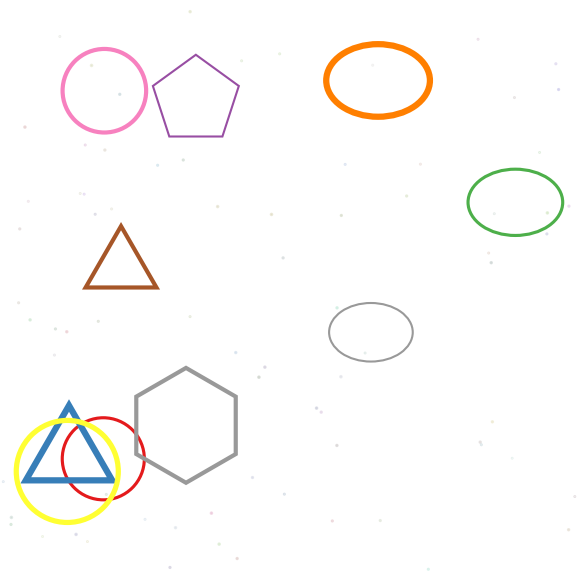[{"shape": "circle", "thickness": 1.5, "radius": 0.36, "center": [0.179, 0.205]}, {"shape": "triangle", "thickness": 3, "radius": 0.43, "center": [0.119, 0.211]}, {"shape": "oval", "thickness": 1.5, "radius": 0.41, "center": [0.892, 0.649]}, {"shape": "pentagon", "thickness": 1, "radius": 0.39, "center": [0.339, 0.826]}, {"shape": "oval", "thickness": 3, "radius": 0.45, "center": [0.655, 0.86]}, {"shape": "circle", "thickness": 2.5, "radius": 0.44, "center": [0.117, 0.183]}, {"shape": "triangle", "thickness": 2, "radius": 0.35, "center": [0.21, 0.537]}, {"shape": "circle", "thickness": 2, "radius": 0.36, "center": [0.181, 0.842]}, {"shape": "oval", "thickness": 1, "radius": 0.36, "center": [0.642, 0.424]}, {"shape": "hexagon", "thickness": 2, "radius": 0.5, "center": [0.322, 0.263]}]